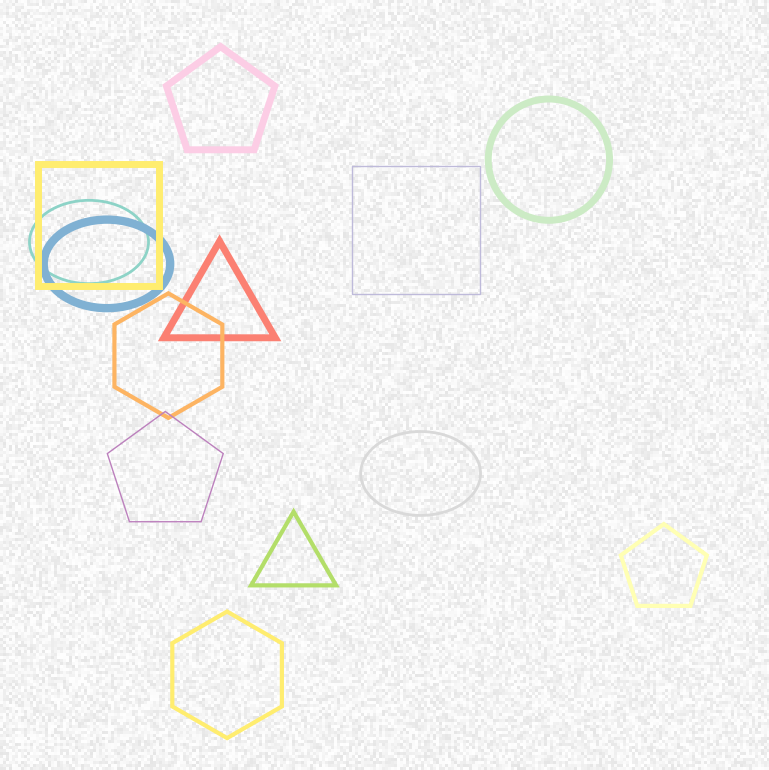[{"shape": "oval", "thickness": 1, "radius": 0.39, "center": [0.116, 0.686]}, {"shape": "pentagon", "thickness": 1.5, "radius": 0.29, "center": [0.862, 0.261]}, {"shape": "square", "thickness": 0.5, "radius": 0.42, "center": [0.54, 0.701]}, {"shape": "triangle", "thickness": 2.5, "radius": 0.42, "center": [0.285, 0.603]}, {"shape": "oval", "thickness": 3, "radius": 0.41, "center": [0.139, 0.657]}, {"shape": "hexagon", "thickness": 1.5, "radius": 0.4, "center": [0.219, 0.538]}, {"shape": "triangle", "thickness": 1.5, "radius": 0.32, "center": [0.381, 0.272]}, {"shape": "pentagon", "thickness": 2.5, "radius": 0.37, "center": [0.287, 0.865]}, {"shape": "oval", "thickness": 1, "radius": 0.39, "center": [0.546, 0.385]}, {"shape": "pentagon", "thickness": 0.5, "radius": 0.4, "center": [0.215, 0.386]}, {"shape": "circle", "thickness": 2.5, "radius": 0.39, "center": [0.713, 0.793]}, {"shape": "hexagon", "thickness": 1.5, "radius": 0.41, "center": [0.295, 0.124]}, {"shape": "square", "thickness": 2.5, "radius": 0.39, "center": [0.128, 0.708]}]